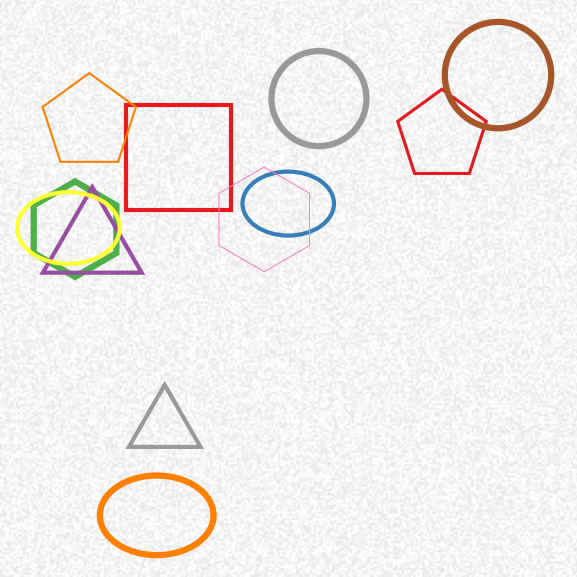[{"shape": "square", "thickness": 2, "radius": 0.45, "center": [0.308, 0.726]}, {"shape": "pentagon", "thickness": 1.5, "radius": 0.4, "center": [0.765, 0.764]}, {"shape": "oval", "thickness": 2, "radius": 0.4, "center": [0.499, 0.647]}, {"shape": "hexagon", "thickness": 3, "radius": 0.41, "center": [0.13, 0.602]}, {"shape": "triangle", "thickness": 2, "radius": 0.49, "center": [0.16, 0.576]}, {"shape": "pentagon", "thickness": 1, "radius": 0.42, "center": [0.155, 0.788]}, {"shape": "oval", "thickness": 3, "radius": 0.49, "center": [0.271, 0.107]}, {"shape": "oval", "thickness": 2, "radius": 0.44, "center": [0.119, 0.604]}, {"shape": "circle", "thickness": 3, "radius": 0.46, "center": [0.862, 0.869]}, {"shape": "hexagon", "thickness": 0.5, "radius": 0.45, "center": [0.458, 0.619]}, {"shape": "circle", "thickness": 3, "radius": 0.41, "center": [0.552, 0.828]}, {"shape": "triangle", "thickness": 2, "radius": 0.36, "center": [0.285, 0.261]}]